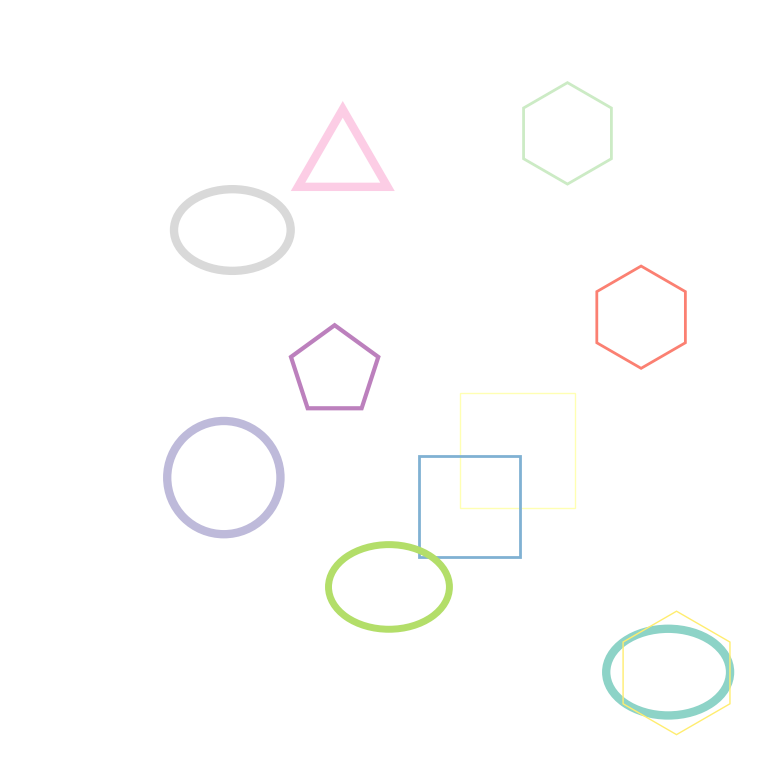[{"shape": "oval", "thickness": 3, "radius": 0.4, "center": [0.868, 0.127]}, {"shape": "square", "thickness": 0.5, "radius": 0.38, "center": [0.672, 0.415]}, {"shape": "circle", "thickness": 3, "radius": 0.37, "center": [0.291, 0.38]}, {"shape": "hexagon", "thickness": 1, "radius": 0.33, "center": [0.833, 0.588]}, {"shape": "square", "thickness": 1, "radius": 0.33, "center": [0.61, 0.342]}, {"shape": "oval", "thickness": 2.5, "radius": 0.39, "center": [0.505, 0.238]}, {"shape": "triangle", "thickness": 3, "radius": 0.34, "center": [0.445, 0.791]}, {"shape": "oval", "thickness": 3, "radius": 0.38, "center": [0.302, 0.701]}, {"shape": "pentagon", "thickness": 1.5, "radius": 0.3, "center": [0.435, 0.518]}, {"shape": "hexagon", "thickness": 1, "radius": 0.33, "center": [0.737, 0.827]}, {"shape": "hexagon", "thickness": 0.5, "radius": 0.4, "center": [0.879, 0.126]}]